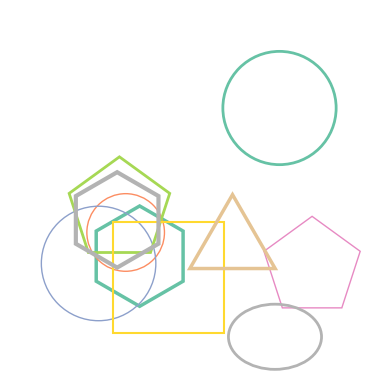[{"shape": "circle", "thickness": 2, "radius": 0.74, "center": [0.726, 0.719]}, {"shape": "hexagon", "thickness": 2.5, "radius": 0.65, "center": [0.363, 0.335]}, {"shape": "circle", "thickness": 1, "radius": 0.5, "center": [0.326, 0.396]}, {"shape": "circle", "thickness": 1, "radius": 0.74, "center": [0.256, 0.316]}, {"shape": "pentagon", "thickness": 1, "radius": 0.66, "center": [0.811, 0.307]}, {"shape": "pentagon", "thickness": 2, "radius": 0.69, "center": [0.31, 0.455]}, {"shape": "square", "thickness": 1.5, "radius": 0.72, "center": [0.438, 0.279]}, {"shape": "triangle", "thickness": 2.5, "radius": 0.64, "center": [0.604, 0.366]}, {"shape": "oval", "thickness": 2, "radius": 0.6, "center": [0.714, 0.125]}, {"shape": "hexagon", "thickness": 3, "radius": 0.62, "center": [0.304, 0.429]}]